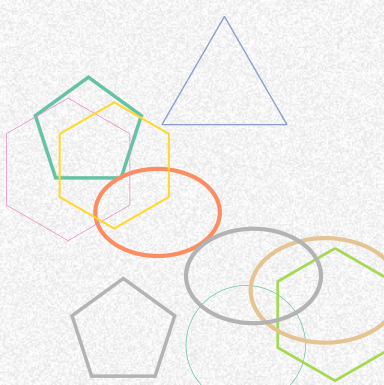[{"shape": "pentagon", "thickness": 2.5, "radius": 0.72, "center": [0.23, 0.655]}, {"shape": "circle", "thickness": 0.5, "radius": 0.78, "center": [0.638, 0.103]}, {"shape": "oval", "thickness": 3, "radius": 0.81, "center": [0.409, 0.448]}, {"shape": "triangle", "thickness": 1, "radius": 0.94, "center": [0.583, 0.77]}, {"shape": "hexagon", "thickness": 0.5, "radius": 0.93, "center": [0.177, 0.56]}, {"shape": "hexagon", "thickness": 2, "radius": 0.86, "center": [0.87, 0.183]}, {"shape": "hexagon", "thickness": 1.5, "radius": 0.82, "center": [0.297, 0.57]}, {"shape": "oval", "thickness": 3, "radius": 0.97, "center": [0.845, 0.246]}, {"shape": "pentagon", "thickness": 2.5, "radius": 0.7, "center": [0.32, 0.136]}, {"shape": "oval", "thickness": 3, "radius": 0.88, "center": [0.659, 0.283]}]